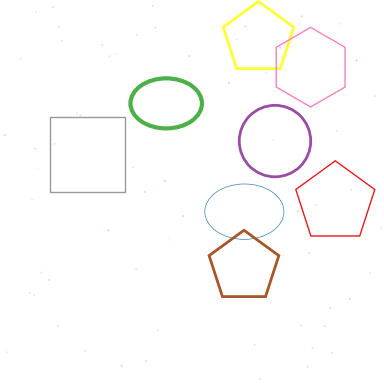[{"shape": "pentagon", "thickness": 1, "radius": 0.54, "center": [0.871, 0.474]}, {"shape": "oval", "thickness": 0.5, "radius": 0.51, "center": [0.635, 0.45]}, {"shape": "oval", "thickness": 3, "radius": 0.46, "center": [0.432, 0.731]}, {"shape": "circle", "thickness": 2, "radius": 0.46, "center": [0.714, 0.634]}, {"shape": "pentagon", "thickness": 2, "radius": 0.48, "center": [0.671, 0.9]}, {"shape": "pentagon", "thickness": 2, "radius": 0.48, "center": [0.634, 0.307]}, {"shape": "hexagon", "thickness": 1, "radius": 0.52, "center": [0.807, 0.826]}, {"shape": "square", "thickness": 1, "radius": 0.49, "center": [0.227, 0.599]}]